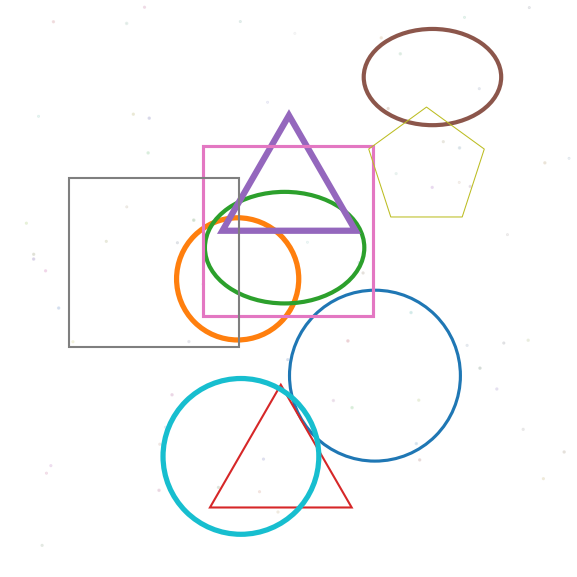[{"shape": "circle", "thickness": 1.5, "radius": 0.74, "center": [0.649, 0.349]}, {"shape": "circle", "thickness": 2.5, "radius": 0.53, "center": [0.412, 0.516]}, {"shape": "oval", "thickness": 2, "radius": 0.69, "center": [0.493, 0.57]}, {"shape": "triangle", "thickness": 1, "radius": 0.71, "center": [0.486, 0.191]}, {"shape": "triangle", "thickness": 3, "radius": 0.67, "center": [0.5, 0.666]}, {"shape": "oval", "thickness": 2, "radius": 0.6, "center": [0.749, 0.866]}, {"shape": "square", "thickness": 1.5, "radius": 0.73, "center": [0.498, 0.599]}, {"shape": "square", "thickness": 1, "radius": 0.74, "center": [0.267, 0.545]}, {"shape": "pentagon", "thickness": 0.5, "radius": 0.53, "center": [0.739, 0.709]}, {"shape": "circle", "thickness": 2.5, "radius": 0.67, "center": [0.417, 0.209]}]